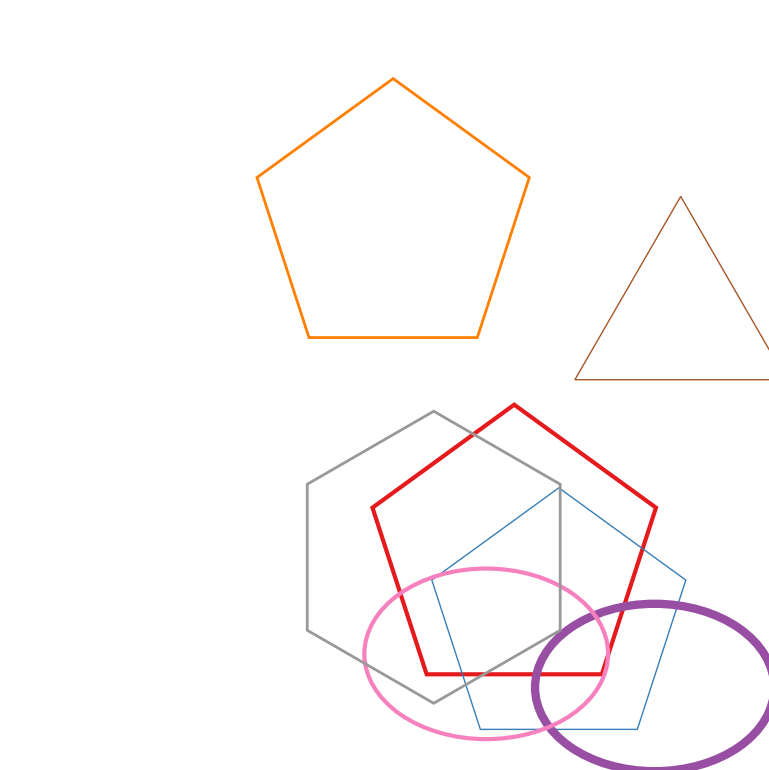[{"shape": "pentagon", "thickness": 1.5, "radius": 0.97, "center": [0.668, 0.281]}, {"shape": "pentagon", "thickness": 0.5, "radius": 0.87, "center": [0.726, 0.193]}, {"shape": "oval", "thickness": 3, "radius": 0.78, "center": [0.85, 0.107]}, {"shape": "pentagon", "thickness": 1, "radius": 0.93, "center": [0.511, 0.712]}, {"shape": "triangle", "thickness": 0.5, "radius": 0.79, "center": [0.884, 0.586]}, {"shape": "oval", "thickness": 1.5, "radius": 0.79, "center": [0.631, 0.151]}, {"shape": "hexagon", "thickness": 1, "radius": 0.95, "center": [0.563, 0.276]}]